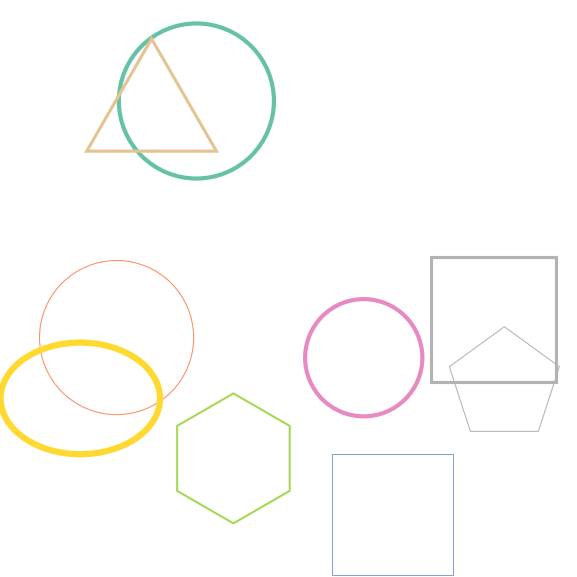[{"shape": "circle", "thickness": 2, "radius": 0.67, "center": [0.34, 0.824]}, {"shape": "circle", "thickness": 0.5, "radius": 0.67, "center": [0.202, 0.415]}, {"shape": "square", "thickness": 0.5, "radius": 0.52, "center": [0.68, 0.108]}, {"shape": "circle", "thickness": 2, "radius": 0.51, "center": [0.63, 0.38]}, {"shape": "hexagon", "thickness": 1, "radius": 0.56, "center": [0.404, 0.205]}, {"shape": "oval", "thickness": 3, "radius": 0.69, "center": [0.139, 0.309]}, {"shape": "triangle", "thickness": 1.5, "radius": 0.65, "center": [0.262, 0.802]}, {"shape": "square", "thickness": 1.5, "radius": 0.54, "center": [0.854, 0.446]}, {"shape": "pentagon", "thickness": 0.5, "radius": 0.5, "center": [0.873, 0.333]}]